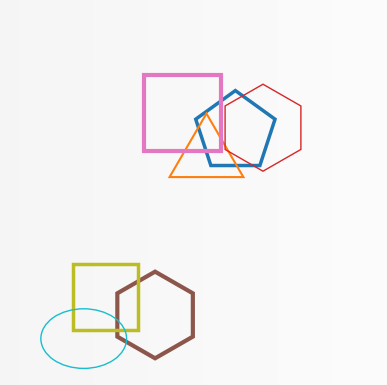[{"shape": "pentagon", "thickness": 2.5, "radius": 0.54, "center": [0.607, 0.657]}, {"shape": "triangle", "thickness": 1.5, "radius": 0.55, "center": [0.533, 0.595]}, {"shape": "hexagon", "thickness": 1, "radius": 0.56, "center": [0.679, 0.668]}, {"shape": "hexagon", "thickness": 3, "radius": 0.56, "center": [0.4, 0.182]}, {"shape": "square", "thickness": 3, "radius": 0.5, "center": [0.471, 0.707]}, {"shape": "square", "thickness": 2.5, "radius": 0.42, "center": [0.272, 0.229]}, {"shape": "oval", "thickness": 1, "radius": 0.55, "center": [0.216, 0.121]}]